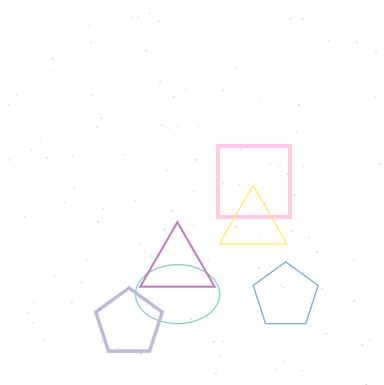[{"shape": "oval", "thickness": 1, "radius": 0.55, "center": [0.461, 0.236]}, {"shape": "pentagon", "thickness": 2.5, "radius": 0.45, "center": [0.335, 0.161]}, {"shape": "pentagon", "thickness": 1, "radius": 0.44, "center": [0.742, 0.231]}, {"shape": "square", "thickness": 3, "radius": 0.47, "center": [0.659, 0.529]}, {"shape": "triangle", "thickness": 1.5, "radius": 0.56, "center": [0.461, 0.311]}, {"shape": "triangle", "thickness": 1, "radius": 0.51, "center": [0.657, 0.417]}]